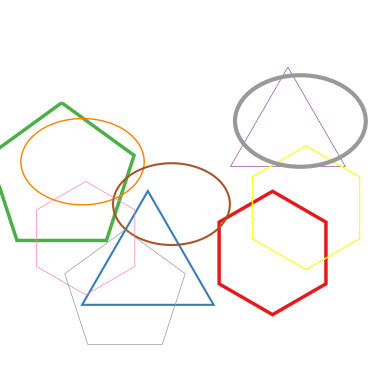[{"shape": "hexagon", "thickness": 2.5, "radius": 0.8, "center": [0.708, 0.343]}, {"shape": "triangle", "thickness": 1.5, "radius": 0.99, "center": [0.384, 0.307]}, {"shape": "pentagon", "thickness": 2.5, "radius": 0.99, "center": [0.16, 0.535]}, {"shape": "triangle", "thickness": 0.5, "radius": 0.86, "center": [0.748, 0.653]}, {"shape": "oval", "thickness": 1, "radius": 0.8, "center": [0.214, 0.58]}, {"shape": "hexagon", "thickness": 1, "radius": 0.8, "center": [0.795, 0.46]}, {"shape": "oval", "thickness": 1.5, "radius": 0.76, "center": [0.445, 0.47]}, {"shape": "hexagon", "thickness": 0.5, "radius": 0.74, "center": [0.223, 0.381]}, {"shape": "pentagon", "thickness": 0.5, "radius": 0.82, "center": [0.325, 0.238]}, {"shape": "oval", "thickness": 3, "radius": 0.85, "center": [0.78, 0.686]}]